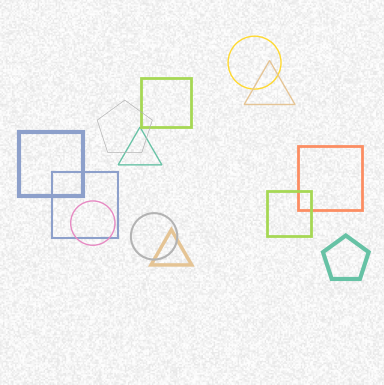[{"shape": "triangle", "thickness": 1, "radius": 0.33, "center": [0.364, 0.605]}, {"shape": "pentagon", "thickness": 3, "radius": 0.31, "center": [0.898, 0.326]}, {"shape": "square", "thickness": 2, "radius": 0.42, "center": [0.857, 0.539]}, {"shape": "square", "thickness": 3, "radius": 0.42, "center": [0.131, 0.573]}, {"shape": "square", "thickness": 1.5, "radius": 0.43, "center": [0.22, 0.467]}, {"shape": "circle", "thickness": 1, "radius": 0.29, "center": [0.241, 0.42]}, {"shape": "square", "thickness": 2, "radius": 0.29, "center": [0.751, 0.446]}, {"shape": "square", "thickness": 2, "radius": 0.32, "center": [0.432, 0.734]}, {"shape": "circle", "thickness": 1, "radius": 0.34, "center": [0.661, 0.837]}, {"shape": "triangle", "thickness": 2.5, "radius": 0.31, "center": [0.445, 0.342]}, {"shape": "triangle", "thickness": 1, "radius": 0.38, "center": [0.7, 0.767]}, {"shape": "pentagon", "thickness": 0.5, "radius": 0.38, "center": [0.324, 0.665]}, {"shape": "circle", "thickness": 1.5, "radius": 0.3, "center": [0.4, 0.386]}]